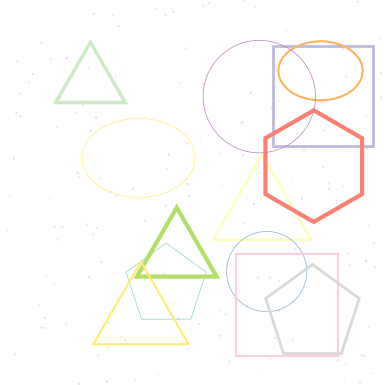[{"shape": "pentagon", "thickness": 0.5, "radius": 0.55, "center": [0.431, 0.259]}, {"shape": "triangle", "thickness": 1.5, "radius": 0.74, "center": [0.681, 0.451]}, {"shape": "square", "thickness": 2, "radius": 0.65, "center": [0.84, 0.751]}, {"shape": "hexagon", "thickness": 3, "radius": 0.72, "center": [0.815, 0.568]}, {"shape": "circle", "thickness": 0.5, "radius": 0.52, "center": [0.693, 0.295]}, {"shape": "oval", "thickness": 1.5, "radius": 0.55, "center": [0.833, 0.816]}, {"shape": "triangle", "thickness": 3, "radius": 0.6, "center": [0.459, 0.341]}, {"shape": "square", "thickness": 1.5, "radius": 0.66, "center": [0.745, 0.207]}, {"shape": "pentagon", "thickness": 2, "radius": 0.64, "center": [0.812, 0.185]}, {"shape": "circle", "thickness": 0.5, "radius": 0.73, "center": [0.674, 0.749]}, {"shape": "triangle", "thickness": 2.5, "radius": 0.52, "center": [0.235, 0.786]}, {"shape": "triangle", "thickness": 1.5, "radius": 0.71, "center": [0.366, 0.177]}, {"shape": "oval", "thickness": 0.5, "radius": 0.73, "center": [0.36, 0.59]}]